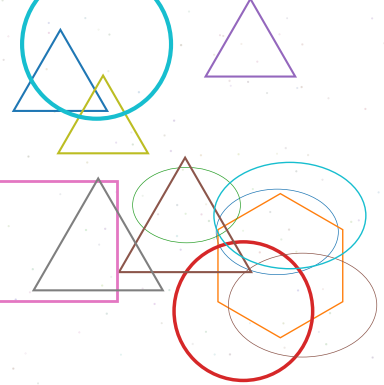[{"shape": "oval", "thickness": 0.5, "radius": 0.79, "center": [0.72, 0.398]}, {"shape": "triangle", "thickness": 1.5, "radius": 0.7, "center": [0.157, 0.782]}, {"shape": "hexagon", "thickness": 1, "radius": 0.94, "center": [0.728, 0.31]}, {"shape": "oval", "thickness": 0.5, "radius": 0.7, "center": [0.484, 0.467]}, {"shape": "circle", "thickness": 2.5, "radius": 0.9, "center": [0.632, 0.192]}, {"shape": "triangle", "thickness": 1.5, "radius": 0.67, "center": [0.65, 0.868]}, {"shape": "oval", "thickness": 0.5, "radius": 0.96, "center": [0.786, 0.207]}, {"shape": "triangle", "thickness": 1.5, "radius": 0.99, "center": [0.481, 0.392]}, {"shape": "square", "thickness": 2, "radius": 0.78, "center": [0.148, 0.373]}, {"shape": "triangle", "thickness": 1.5, "radius": 0.97, "center": [0.255, 0.343]}, {"shape": "triangle", "thickness": 1.5, "radius": 0.67, "center": [0.268, 0.669]}, {"shape": "circle", "thickness": 3, "radius": 0.97, "center": [0.251, 0.885]}, {"shape": "oval", "thickness": 1, "radius": 0.99, "center": [0.753, 0.44]}]